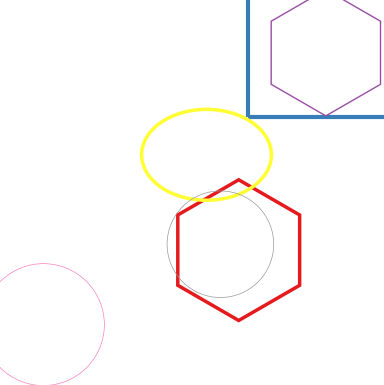[{"shape": "hexagon", "thickness": 2.5, "radius": 0.91, "center": [0.62, 0.35]}, {"shape": "square", "thickness": 3, "radius": 0.97, "center": [0.838, 0.891]}, {"shape": "hexagon", "thickness": 1, "radius": 0.82, "center": [0.846, 0.863]}, {"shape": "oval", "thickness": 2.5, "radius": 0.84, "center": [0.536, 0.598]}, {"shape": "circle", "thickness": 0.5, "radius": 0.79, "center": [0.113, 0.157]}, {"shape": "circle", "thickness": 0.5, "radius": 0.69, "center": [0.572, 0.366]}]